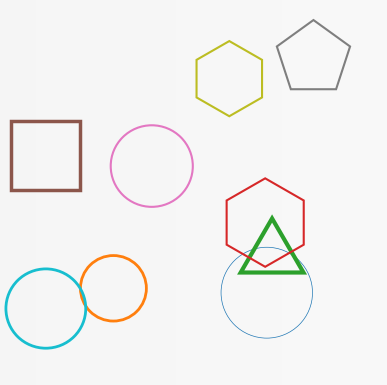[{"shape": "circle", "thickness": 0.5, "radius": 0.59, "center": [0.688, 0.24]}, {"shape": "circle", "thickness": 2, "radius": 0.43, "center": [0.293, 0.251]}, {"shape": "triangle", "thickness": 3, "radius": 0.47, "center": [0.702, 0.339]}, {"shape": "hexagon", "thickness": 1.5, "radius": 0.57, "center": [0.684, 0.422]}, {"shape": "square", "thickness": 2.5, "radius": 0.44, "center": [0.118, 0.596]}, {"shape": "circle", "thickness": 1.5, "radius": 0.53, "center": [0.392, 0.569]}, {"shape": "pentagon", "thickness": 1.5, "radius": 0.5, "center": [0.809, 0.849]}, {"shape": "hexagon", "thickness": 1.5, "radius": 0.49, "center": [0.592, 0.796]}, {"shape": "circle", "thickness": 2, "radius": 0.52, "center": [0.118, 0.199]}]